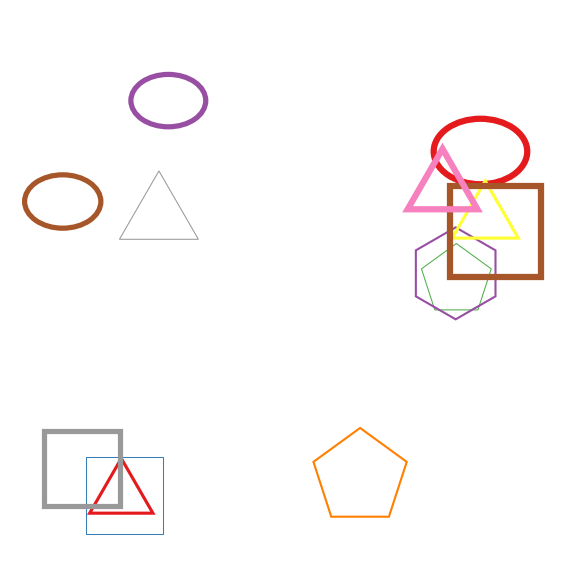[{"shape": "triangle", "thickness": 1.5, "radius": 0.32, "center": [0.21, 0.142]}, {"shape": "oval", "thickness": 3, "radius": 0.41, "center": [0.832, 0.737]}, {"shape": "square", "thickness": 0.5, "radius": 0.34, "center": [0.216, 0.141]}, {"shape": "pentagon", "thickness": 0.5, "radius": 0.32, "center": [0.79, 0.514]}, {"shape": "hexagon", "thickness": 1, "radius": 0.4, "center": [0.789, 0.526]}, {"shape": "oval", "thickness": 2.5, "radius": 0.32, "center": [0.291, 0.825]}, {"shape": "pentagon", "thickness": 1, "radius": 0.42, "center": [0.624, 0.173]}, {"shape": "triangle", "thickness": 1.5, "radius": 0.33, "center": [0.84, 0.62]}, {"shape": "oval", "thickness": 2.5, "radius": 0.33, "center": [0.109, 0.65]}, {"shape": "square", "thickness": 3, "radius": 0.39, "center": [0.858, 0.598]}, {"shape": "triangle", "thickness": 3, "radius": 0.35, "center": [0.766, 0.672]}, {"shape": "triangle", "thickness": 0.5, "radius": 0.39, "center": [0.275, 0.624]}, {"shape": "square", "thickness": 2.5, "radius": 0.33, "center": [0.142, 0.188]}]